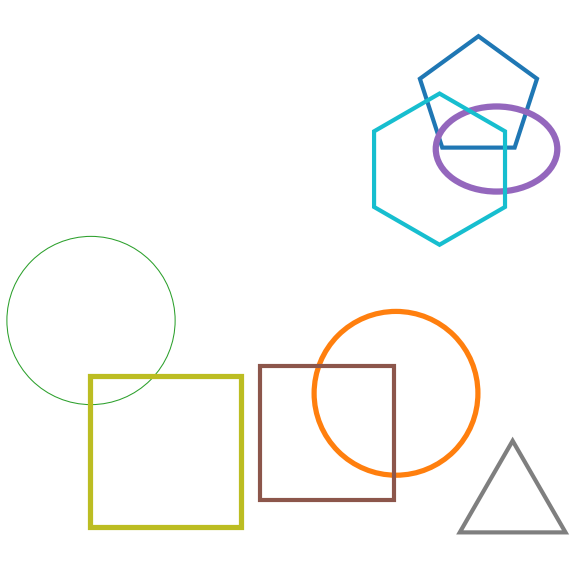[{"shape": "pentagon", "thickness": 2, "radius": 0.53, "center": [0.828, 0.83]}, {"shape": "circle", "thickness": 2.5, "radius": 0.71, "center": [0.686, 0.318]}, {"shape": "circle", "thickness": 0.5, "radius": 0.73, "center": [0.158, 0.444]}, {"shape": "oval", "thickness": 3, "radius": 0.53, "center": [0.86, 0.741]}, {"shape": "square", "thickness": 2, "radius": 0.58, "center": [0.567, 0.249]}, {"shape": "triangle", "thickness": 2, "radius": 0.53, "center": [0.888, 0.13]}, {"shape": "square", "thickness": 2.5, "radius": 0.65, "center": [0.286, 0.217]}, {"shape": "hexagon", "thickness": 2, "radius": 0.65, "center": [0.761, 0.706]}]